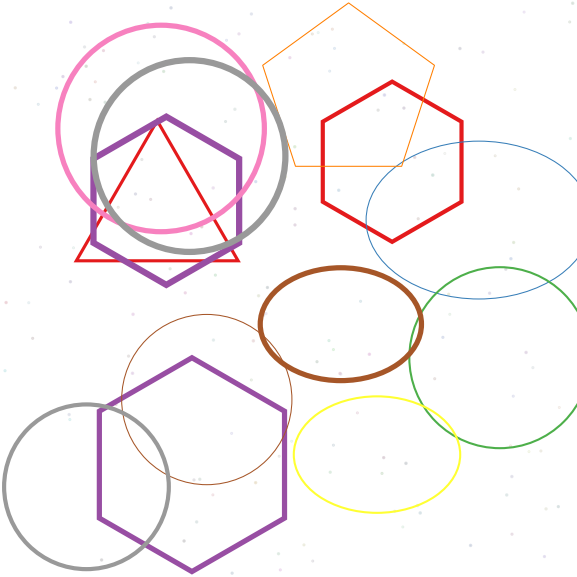[{"shape": "triangle", "thickness": 1.5, "radius": 0.81, "center": [0.272, 0.628]}, {"shape": "hexagon", "thickness": 2, "radius": 0.69, "center": [0.679, 0.719]}, {"shape": "oval", "thickness": 0.5, "radius": 0.98, "center": [0.829, 0.618]}, {"shape": "circle", "thickness": 1, "radius": 0.78, "center": [0.866, 0.38]}, {"shape": "hexagon", "thickness": 2.5, "radius": 0.93, "center": [0.332, 0.195]}, {"shape": "hexagon", "thickness": 3, "radius": 0.73, "center": [0.288, 0.651]}, {"shape": "pentagon", "thickness": 0.5, "radius": 0.78, "center": [0.604, 0.838]}, {"shape": "oval", "thickness": 1, "radius": 0.72, "center": [0.653, 0.212]}, {"shape": "circle", "thickness": 0.5, "radius": 0.74, "center": [0.358, 0.307]}, {"shape": "oval", "thickness": 2.5, "radius": 0.7, "center": [0.59, 0.438]}, {"shape": "circle", "thickness": 2.5, "radius": 0.89, "center": [0.279, 0.777]}, {"shape": "circle", "thickness": 2, "radius": 0.71, "center": [0.15, 0.156]}, {"shape": "circle", "thickness": 3, "radius": 0.83, "center": [0.328, 0.729]}]